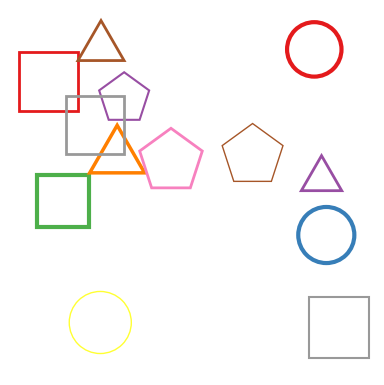[{"shape": "square", "thickness": 2, "radius": 0.38, "center": [0.126, 0.789]}, {"shape": "circle", "thickness": 3, "radius": 0.35, "center": [0.816, 0.872]}, {"shape": "circle", "thickness": 3, "radius": 0.36, "center": [0.848, 0.39]}, {"shape": "square", "thickness": 3, "radius": 0.34, "center": [0.163, 0.479]}, {"shape": "pentagon", "thickness": 1.5, "radius": 0.34, "center": [0.322, 0.744]}, {"shape": "triangle", "thickness": 2, "radius": 0.3, "center": [0.835, 0.535]}, {"shape": "triangle", "thickness": 2.5, "radius": 0.41, "center": [0.304, 0.592]}, {"shape": "circle", "thickness": 1, "radius": 0.4, "center": [0.26, 0.162]}, {"shape": "pentagon", "thickness": 1, "radius": 0.42, "center": [0.656, 0.596]}, {"shape": "triangle", "thickness": 2, "radius": 0.35, "center": [0.262, 0.877]}, {"shape": "pentagon", "thickness": 2, "radius": 0.43, "center": [0.444, 0.581]}, {"shape": "square", "thickness": 2, "radius": 0.38, "center": [0.247, 0.675]}, {"shape": "square", "thickness": 1.5, "radius": 0.39, "center": [0.88, 0.15]}]